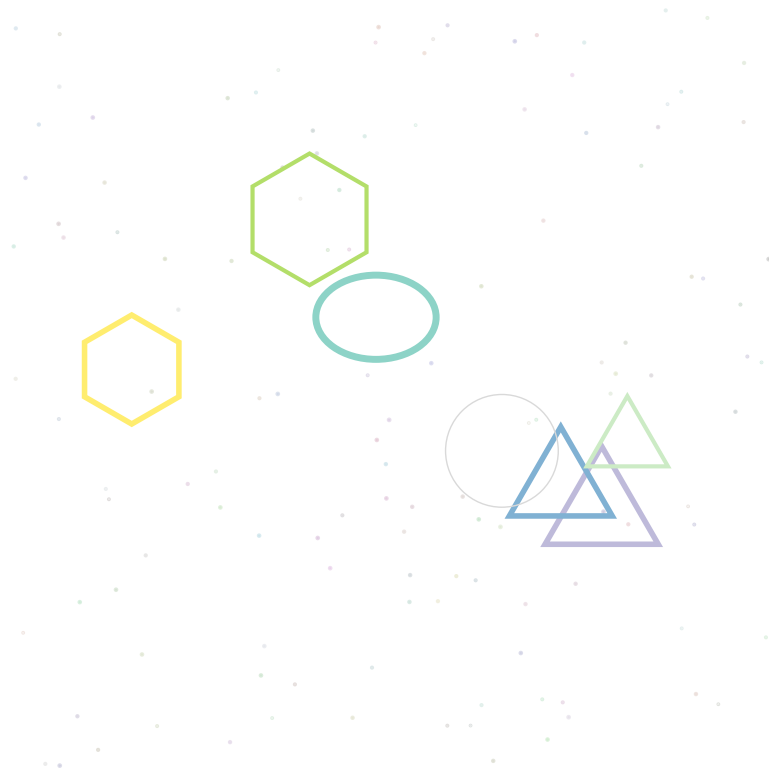[{"shape": "oval", "thickness": 2.5, "radius": 0.39, "center": [0.488, 0.588]}, {"shape": "triangle", "thickness": 2, "radius": 0.42, "center": [0.781, 0.336]}, {"shape": "triangle", "thickness": 2, "radius": 0.39, "center": [0.728, 0.368]}, {"shape": "hexagon", "thickness": 1.5, "radius": 0.43, "center": [0.402, 0.715]}, {"shape": "circle", "thickness": 0.5, "radius": 0.37, "center": [0.652, 0.414]}, {"shape": "triangle", "thickness": 1.5, "radius": 0.3, "center": [0.815, 0.425]}, {"shape": "hexagon", "thickness": 2, "radius": 0.35, "center": [0.171, 0.52]}]